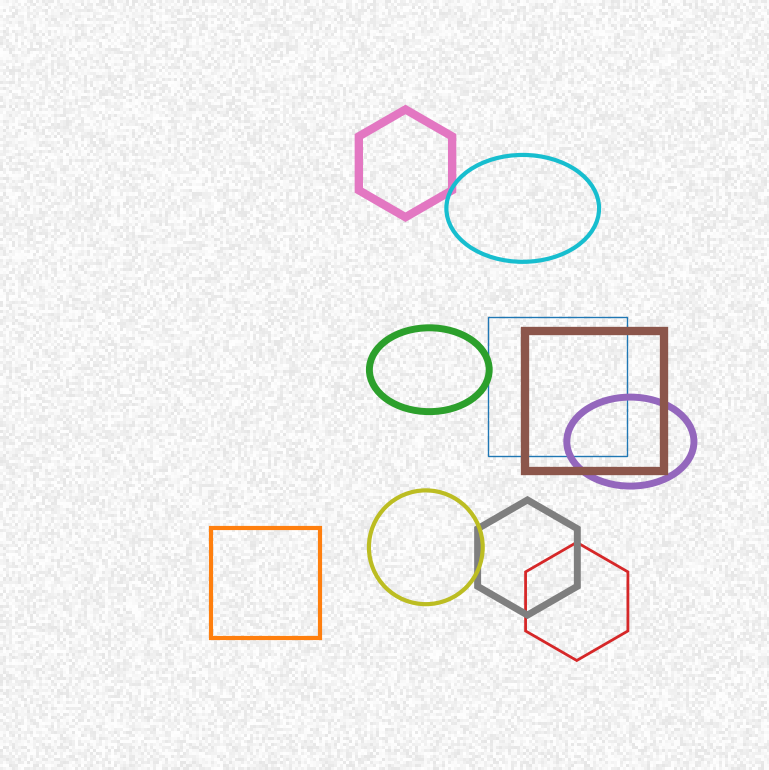[{"shape": "square", "thickness": 0.5, "radius": 0.45, "center": [0.723, 0.498]}, {"shape": "square", "thickness": 1.5, "radius": 0.36, "center": [0.345, 0.243]}, {"shape": "oval", "thickness": 2.5, "radius": 0.39, "center": [0.558, 0.52]}, {"shape": "hexagon", "thickness": 1, "radius": 0.38, "center": [0.749, 0.219]}, {"shape": "oval", "thickness": 2.5, "radius": 0.41, "center": [0.819, 0.426]}, {"shape": "square", "thickness": 3, "radius": 0.45, "center": [0.772, 0.479]}, {"shape": "hexagon", "thickness": 3, "radius": 0.35, "center": [0.527, 0.788]}, {"shape": "hexagon", "thickness": 2.5, "radius": 0.37, "center": [0.685, 0.276]}, {"shape": "circle", "thickness": 1.5, "radius": 0.37, "center": [0.553, 0.289]}, {"shape": "oval", "thickness": 1.5, "radius": 0.5, "center": [0.679, 0.729]}]